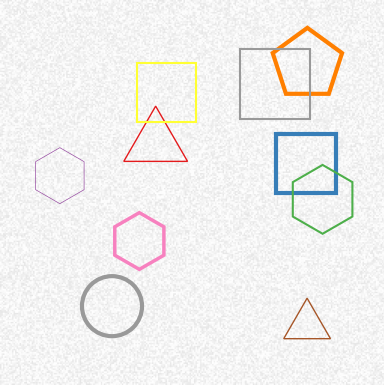[{"shape": "triangle", "thickness": 1, "radius": 0.48, "center": [0.404, 0.629]}, {"shape": "square", "thickness": 3, "radius": 0.39, "center": [0.795, 0.576]}, {"shape": "hexagon", "thickness": 1.5, "radius": 0.45, "center": [0.838, 0.482]}, {"shape": "hexagon", "thickness": 0.5, "radius": 0.36, "center": [0.155, 0.544]}, {"shape": "pentagon", "thickness": 3, "radius": 0.47, "center": [0.798, 0.833]}, {"shape": "square", "thickness": 1.5, "radius": 0.38, "center": [0.433, 0.759]}, {"shape": "triangle", "thickness": 1, "radius": 0.35, "center": [0.798, 0.155]}, {"shape": "hexagon", "thickness": 2.5, "radius": 0.37, "center": [0.362, 0.374]}, {"shape": "circle", "thickness": 3, "radius": 0.39, "center": [0.291, 0.205]}, {"shape": "square", "thickness": 1.5, "radius": 0.45, "center": [0.714, 0.782]}]